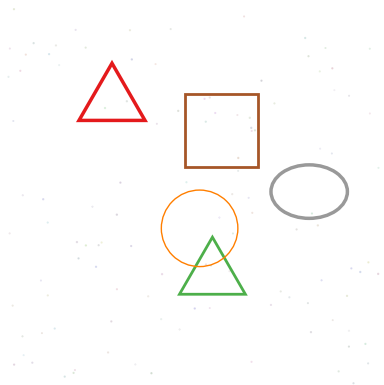[{"shape": "triangle", "thickness": 2.5, "radius": 0.49, "center": [0.291, 0.737]}, {"shape": "triangle", "thickness": 2, "radius": 0.49, "center": [0.552, 0.285]}, {"shape": "circle", "thickness": 1, "radius": 0.5, "center": [0.518, 0.407]}, {"shape": "square", "thickness": 2, "radius": 0.48, "center": [0.576, 0.66]}, {"shape": "oval", "thickness": 2.5, "radius": 0.5, "center": [0.803, 0.502]}]